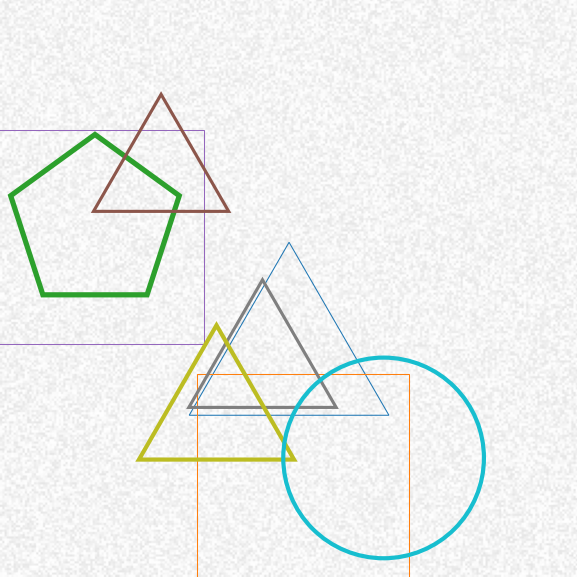[{"shape": "triangle", "thickness": 0.5, "radius": 1.0, "center": [0.501, 0.38]}, {"shape": "square", "thickness": 0.5, "radius": 0.91, "center": [0.525, 0.169]}, {"shape": "pentagon", "thickness": 2.5, "radius": 0.77, "center": [0.164, 0.613]}, {"shape": "square", "thickness": 0.5, "radius": 0.93, "center": [0.168, 0.588]}, {"shape": "triangle", "thickness": 1.5, "radius": 0.68, "center": [0.279, 0.701]}, {"shape": "triangle", "thickness": 1.5, "radius": 0.74, "center": [0.455, 0.367]}, {"shape": "triangle", "thickness": 2, "radius": 0.78, "center": [0.375, 0.281]}, {"shape": "circle", "thickness": 2, "radius": 0.87, "center": [0.664, 0.206]}]